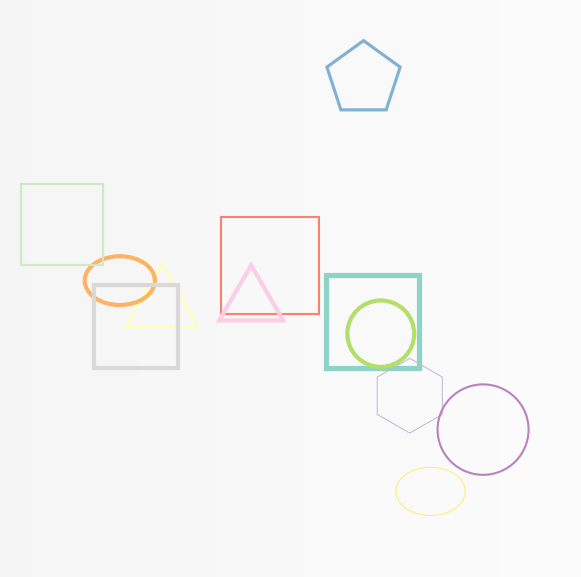[{"shape": "square", "thickness": 2.5, "radius": 0.4, "center": [0.641, 0.442]}, {"shape": "triangle", "thickness": 1, "radius": 0.36, "center": [0.279, 0.469]}, {"shape": "hexagon", "thickness": 0.5, "radius": 0.32, "center": [0.705, 0.314]}, {"shape": "square", "thickness": 1, "radius": 0.42, "center": [0.464, 0.54]}, {"shape": "pentagon", "thickness": 1.5, "radius": 0.33, "center": [0.625, 0.863]}, {"shape": "oval", "thickness": 2, "radius": 0.3, "center": [0.206, 0.513]}, {"shape": "circle", "thickness": 2, "radius": 0.29, "center": [0.655, 0.421]}, {"shape": "triangle", "thickness": 2, "radius": 0.32, "center": [0.432, 0.476]}, {"shape": "square", "thickness": 2, "radius": 0.36, "center": [0.234, 0.433]}, {"shape": "circle", "thickness": 1, "radius": 0.39, "center": [0.831, 0.255]}, {"shape": "square", "thickness": 1, "radius": 0.35, "center": [0.107, 0.61]}, {"shape": "oval", "thickness": 0.5, "radius": 0.3, "center": [0.741, 0.148]}]